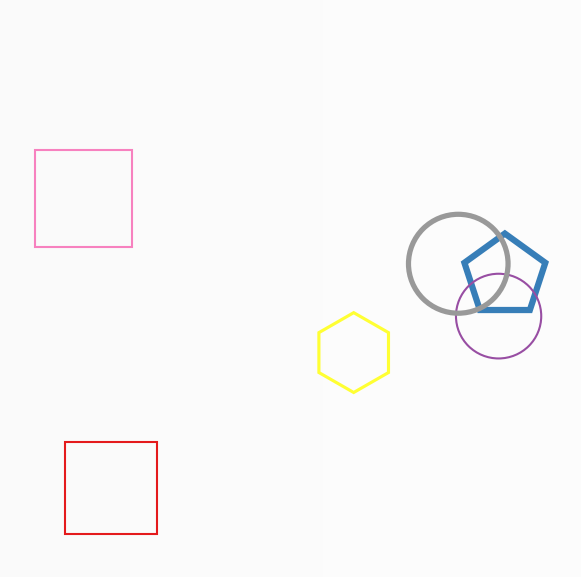[{"shape": "square", "thickness": 1, "radius": 0.4, "center": [0.191, 0.155]}, {"shape": "pentagon", "thickness": 3, "radius": 0.37, "center": [0.869, 0.522]}, {"shape": "circle", "thickness": 1, "radius": 0.37, "center": [0.858, 0.452]}, {"shape": "hexagon", "thickness": 1.5, "radius": 0.35, "center": [0.609, 0.389]}, {"shape": "square", "thickness": 1, "radius": 0.42, "center": [0.143, 0.655]}, {"shape": "circle", "thickness": 2.5, "radius": 0.43, "center": [0.788, 0.542]}]